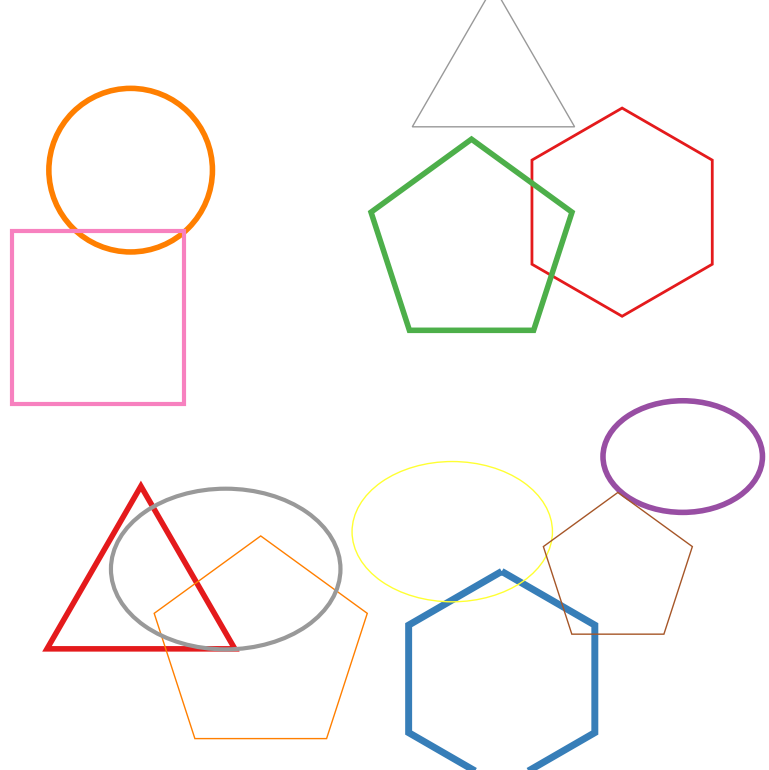[{"shape": "hexagon", "thickness": 1, "radius": 0.68, "center": [0.808, 0.724]}, {"shape": "triangle", "thickness": 2, "radius": 0.7, "center": [0.183, 0.228]}, {"shape": "hexagon", "thickness": 2.5, "radius": 0.7, "center": [0.652, 0.118]}, {"shape": "pentagon", "thickness": 2, "radius": 0.69, "center": [0.612, 0.682]}, {"shape": "oval", "thickness": 2, "radius": 0.52, "center": [0.887, 0.407]}, {"shape": "pentagon", "thickness": 0.5, "radius": 0.73, "center": [0.339, 0.158]}, {"shape": "circle", "thickness": 2, "radius": 0.53, "center": [0.17, 0.779]}, {"shape": "oval", "thickness": 0.5, "radius": 0.65, "center": [0.587, 0.31]}, {"shape": "pentagon", "thickness": 0.5, "radius": 0.51, "center": [0.802, 0.259]}, {"shape": "square", "thickness": 1.5, "radius": 0.56, "center": [0.127, 0.588]}, {"shape": "oval", "thickness": 1.5, "radius": 0.75, "center": [0.293, 0.261]}, {"shape": "triangle", "thickness": 0.5, "radius": 0.61, "center": [0.641, 0.896]}]